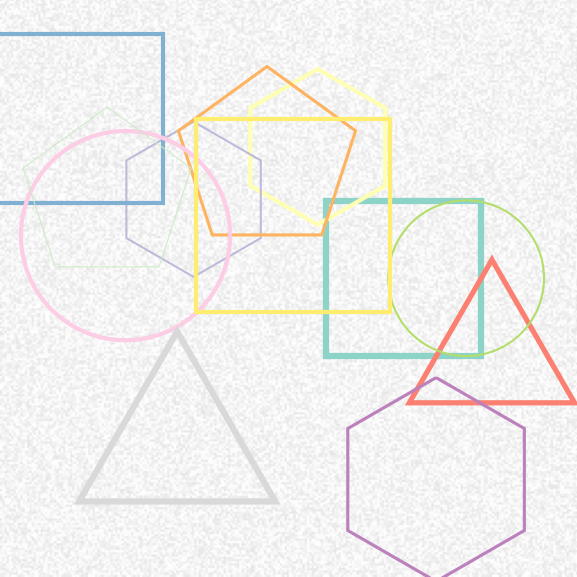[{"shape": "square", "thickness": 3, "radius": 0.67, "center": [0.699, 0.517]}, {"shape": "hexagon", "thickness": 2, "radius": 0.67, "center": [0.55, 0.745]}, {"shape": "hexagon", "thickness": 1, "radius": 0.67, "center": [0.335, 0.654]}, {"shape": "triangle", "thickness": 2.5, "radius": 0.83, "center": [0.852, 0.384]}, {"shape": "square", "thickness": 2, "radius": 0.73, "center": [0.136, 0.793]}, {"shape": "pentagon", "thickness": 1.5, "radius": 0.81, "center": [0.462, 0.723]}, {"shape": "circle", "thickness": 1, "radius": 0.67, "center": [0.807, 0.517]}, {"shape": "circle", "thickness": 2, "radius": 0.91, "center": [0.217, 0.591]}, {"shape": "triangle", "thickness": 3, "radius": 0.98, "center": [0.307, 0.229]}, {"shape": "hexagon", "thickness": 1.5, "radius": 0.88, "center": [0.755, 0.169]}, {"shape": "pentagon", "thickness": 0.5, "radius": 0.76, "center": [0.185, 0.661]}, {"shape": "square", "thickness": 2, "radius": 0.84, "center": [0.507, 0.626]}]